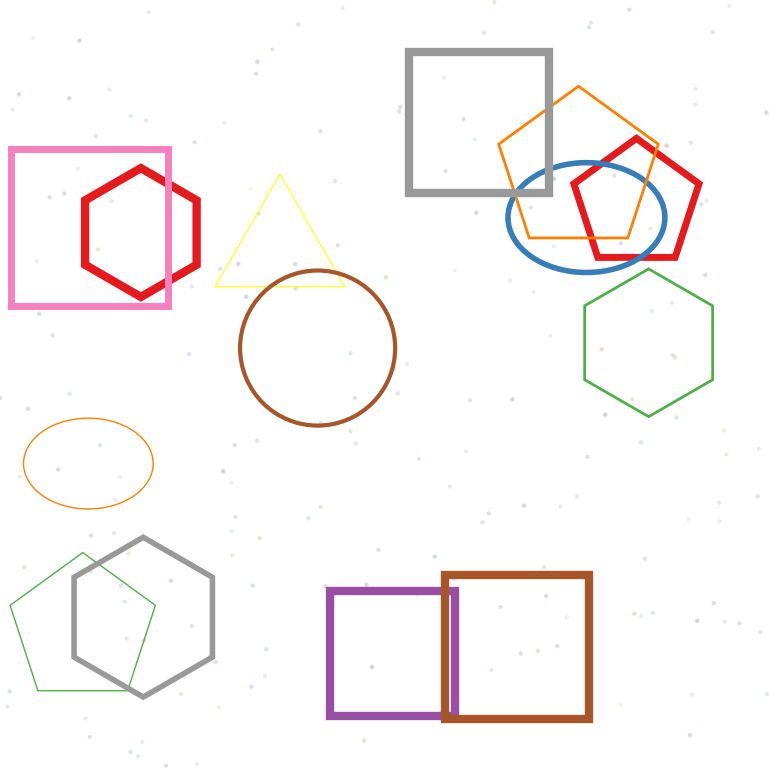[{"shape": "hexagon", "thickness": 3, "radius": 0.42, "center": [0.183, 0.698]}, {"shape": "pentagon", "thickness": 2.5, "radius": 0.43, "center": [0.827, 0.735]}, {"shape": "oval", "thickness": 2, "radius": 0.51, "center": [0.762, 0.717]}, {"shape": "hexagon", "thickness": 1, "radius": 0.48, "center": [0.842, 0.555]}, {"shape": "pentagon", "thickness": 0.5, "radius": 0.5, "center": [0.107, 0.183]}, {"shape": "square", "thickness": 3, "radius": 0.41, "center": [0.509, 0.151]}, {"shape": "oval", "thickness": 0.5, "radius": 0.42, "center": [0.115, 0.398]}, {"shape": "pentagon", "thickness": 1, "radius": 0.54, "center": [0.751, 0.779]}, {"shape": "triangle", "thickness": 0.5, "radius": 0.49, "center": [0.364, 0.676]}, {"shape": "square", "thickness": 3, "radius": 0.47, "center": [0.672, 0.16]}, {"shape": "circle", "thickness": 1.5, "radius": 0.5, "center": [0.412, 0.548]}, {"shape": "square", "thickness": 2.5, "radius": 0.51, "center": [0.116, 0.705]}, {"shape": "square", "thickness": 3, "radius": 0.46, "center": [0.622, 0.841]}, {"shape": "hexagon", "thickness": 2, "radius": 0.52, "center": [0.186, 0.198]}]